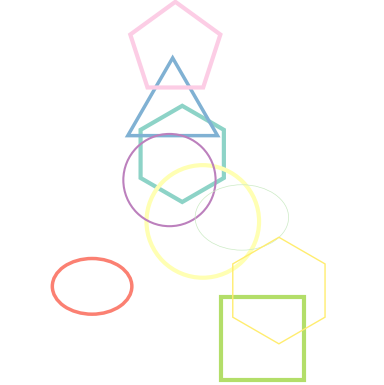[{"shape": "hexagon", "thickness": 3, "radius": 0.62, "center": [0.473, 0.6]}, {"shape": "circle", "thickness": 3, "radius": 0.73, "center": [0.527, 0.425]}, {"shape": "oval", "thickness": 2.5, "radius": 0.52, "center": [0.239, 0.256]}, {"shape": "triangle", "thickness": 2.5, "radius": 0.67, "center": [0.448, 0.715]}, {"shape": "square", "thickness": 3, "radius": 0.54, "center": [0.682, 0.121]}, {"shape": "pentagon", "thickness": 3, "radius": 0.62, "center": [0.455, 0.872]}, {"shape": "circle", "thickness": 1.5, "radius": 0.6, "center": [0.44, 0.532]}, {"shape": "oval", "thickness": 0.5, "radius": 0.61, "center": [0.628, 0.435]}, {"shape": "hexagon", "thickness": 1, "radius": 0.69, "center": [0.724, 0.245]}]